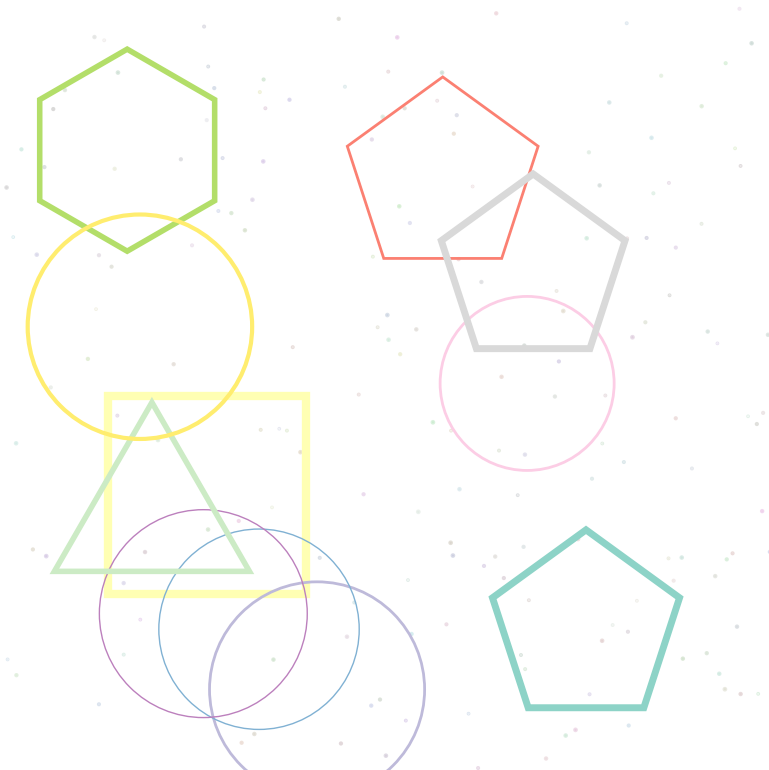[{"shape": "pentagon", "thickness": 2.5, "radius": 0.64, "center": [0.761, 0.184]}, {"shape": "square", "thickness": 3, "radius": 0.64, "center": [0.269, 0.357]}, {"shape": "circle", "thickness": 1, "radius": 0.7, "center": [0.412, 0.105]}, {"shape": "pentagon", "thickness": 1, "radius": 0.65, "center": [0.575, 0.77]}, {"shape": "circle", "thickness": 0.5, "radius": 0.65, "center": [0.336, 0.183]}, {"shape": "hexagon", "thickness": 2, "radius": 0.66, "center": [0.165, 0.805]}, {"shape": "circle", "thickness": 1, "radius": 0.57, "center": [0.685, 0.502]}, {"shape": "pentagon", "thickness": 2.5, "radius": 0.63, "center": [0.692, 0.649]}, {"shape": "circle", "thickness": 0.5, "radius": 0.67, "center": [0.264, 0.203]}, {"shape": "triangle", "thickness": 2, "radius": 0.73, "center": [0.197, 0.331]}, {"shape": "circle", "thickness": 1.5, "radius": 0.73, "center": [0.182, 0.576]}]